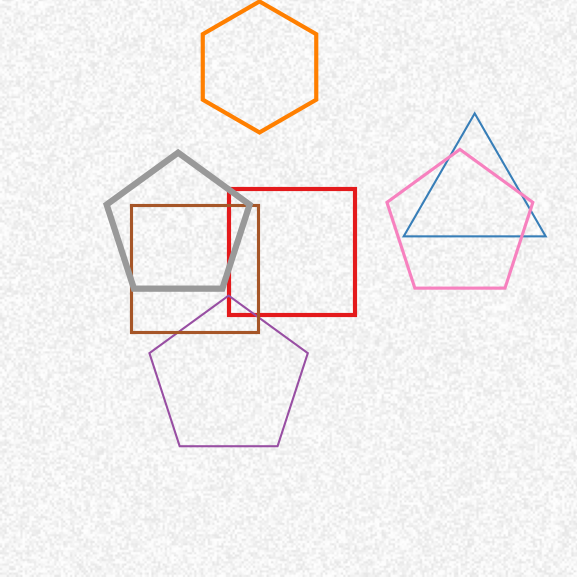[{"shape": "square", "thickness": 2, "radius": 0.55, "center": [0.505, 0.563]}, {"shape": "triangle", "thickness": 1, "radius": 0.71, "center": [0.822, 0.661]}, {"shape": "pentagon", "thickness": 1, "radius": 0.72, "center": [0.396, 0.343]}, {"shape": "hexagon", "thickness": 2, "radius": 0.57, "center": [0.449, 0.883]}, {"shape": "square", "thickness": 1.5, "radius": 0.55, "center": [0.336, 0.535]}, {"shape": "pentagon", "thickness": 1.5, "radius": 0.66, "center": [0.796, 0.608]}, {"shape": "pentagon", "thickness": 3, "radius": 0.65, "center": [0.308, 0.605]}]